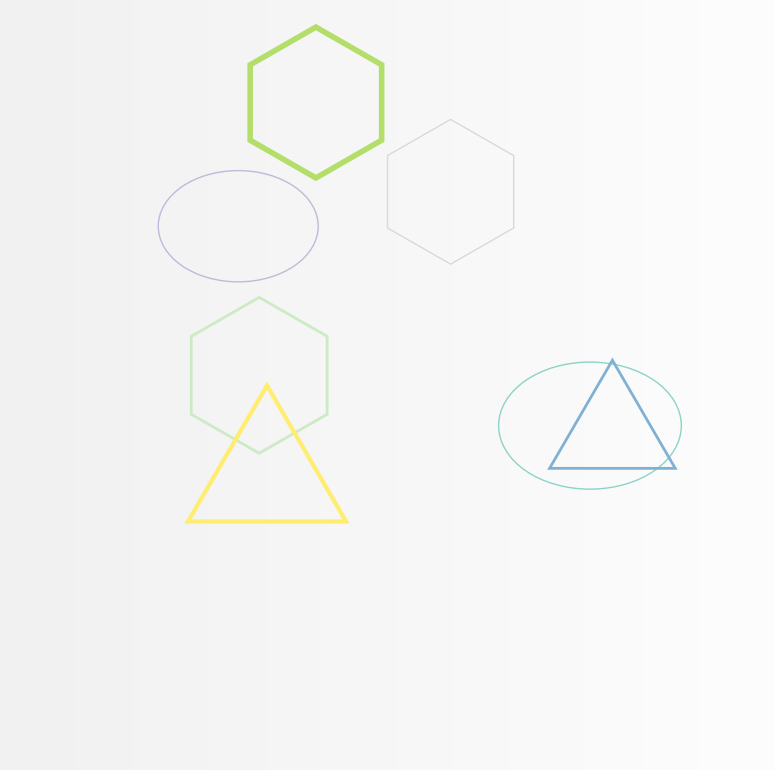[{"shape": "oval", "thickness": 0.5, "radius": 0.59, "center": [0.761, 0.447]}, {"shape": "oval", "thickness": 0.5, "radius": 0.52, "center": [0.307, 0.706]}, {"shape": "triangle", "thickness": 1, "radius": 0.47, "center": [0.79, 0.439]}, {"shape": "hexagon", "thickness": 2, "radius": 0.49, "center": [0.408, 0.867]}, {"shape": "hexagon", "thickness": 0.5, "radius": 0.47, "center": [0.581, 0.751]}, {"shape": "hexagon", "thickness": 1, "radius": 0.51, "center": [0.334, 0.513]}, {"shape": "triangle", "thickness": 1.5, "radius": 0.59, "center": [0.345, 0.382]}]